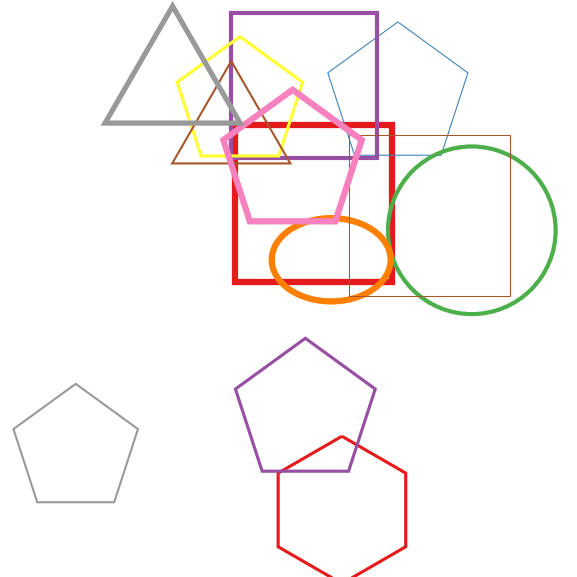[{"shape": "square", "thickness": 3, "radius": 0.68, "center": [0.542, 0.646]}, {"shape": "hexagon", "thickness": 1.5, "radius": 0.64, "center": [0.592, 0.116]}, {"shape": "pentagon", "thickness": 0.5, "radius": 0.64, "center": [0.689, 0.834]}, {"shape": "circle", "thickness": 2, "radius": 0.73, "center": [0.817, 0.6]}, {"shape": "pentagon", "thickness": 1.5, "radius": 0.64, "center": [0.529, 0.286]}, {"shape": "square", "thickness": 2, "radius": 0.63, "center": [0.526, 0.851]}, {"shape": "oval", "thickness": 3, "radius": 0.51, "center": [0.574, 0.549]}, {"shape": "pentagon", "thickness": 1.5, "radius": 0.57, "center": [0.415, 0.821]}, {"shape": "square", "thickness": 0.5, "radius": 0.7, "center": [0.743, 0.626]}, {"shape": "triangle", "thickness": 1, "radius": 0.59, "center": [0.4, 0.775]}, {"shape": "pentagon", "thickness": 3, "radius": 0.63, "center": [0.507, 0.718]}, {"shape": "pentagon", "thickness": 1, "radius": 0.57, "center": [0.131, 0.221]}, {"shape": "triangle", "thickness": 2.5, "radius": 0.68, "center": [0.299, 0.854]}]